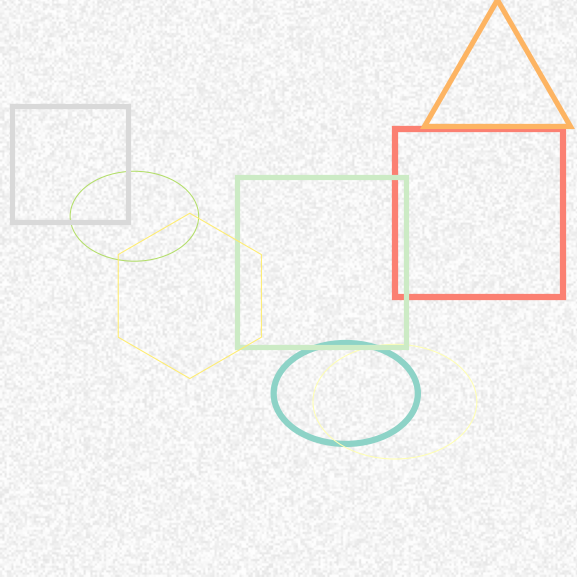[{"shape": "oval", "thickness": 3, "radius": 0.62, "center": [0.599, 0.318]}, {"shape": "oval", "thickness": 0.5, "radius": 0.71, "center": [0.684, 0.304]}, {"shape": "square", "thickness": 3, "radius": 0.73, "center": [0.83, 0.63]}, {"shape": "triangle", "thickness": 2.5, "radius": 0.73, "center": [0.861, 0.853]}, {"shape": "oval", "thickness": 0.5, "radius": 0.56, "center": [0.233, 0.625]}, {"shape": "square", "thickness": 2.5, "radius": 0.5, "center": [0.122, 0.715]}, {"shape": "square", "thickness": 2.5, "radius": 0.73, "center": [0.556, 0.545]}, {"shape": "hexagon", "thickness": 0.5, "radius": 0.72, "center": [0.329, 0.487]}]